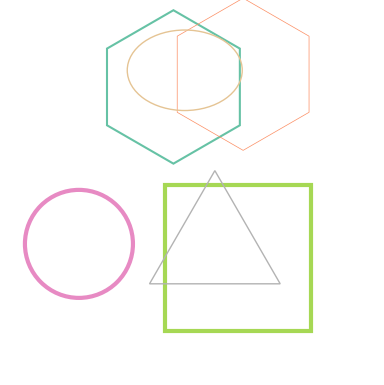[{"shape": "hexagon", "thickness": 1.5, "radius": 1.0, "center": [0.45, 0.774]}, {"shape": "hexagon", "thickness": 0.5, "radius": 0.99, "center": [0.632, 0.807]}, {"shape": "circle", "thickness": 3, "radius": 0.7, "center": [0.205, 0.367]}, {"shape": "square", "thickness": 3, "radius": 0.95, "center": [0.619, 0.33]}, {"shape": "oval", "thickness": 1, "radius": 0.75, "center": [0.48, 0.817]}, {"shape": "triangle", "thickness": 1, "radius": 0.98, "center": [0.558, 0.361]}]